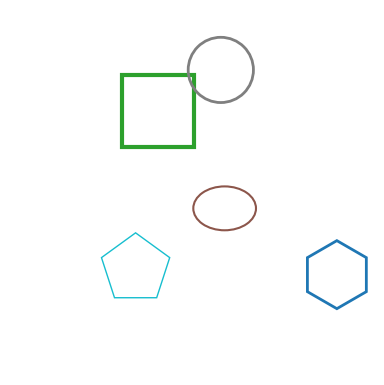[{"shape": "hexagon", "thickness": 2, "radius": 0.44, "center": [0.875, 0.287]}, {"shape": "square", "thickness": 3, "radius": 0.46, "center": [0.411, 0.712]}, {"shape": "oval", "thickness": 1.5, "radius": 0.41, "center": [0.583, 0.459]}, {"shape": "circle", "thickness": 2, "radius": 0.42, "center": [0.574, 0.818]}, {"shape": "pentagon", "thickness": 1, "radius": 0.47, "center": [0.352, 0.302]}]